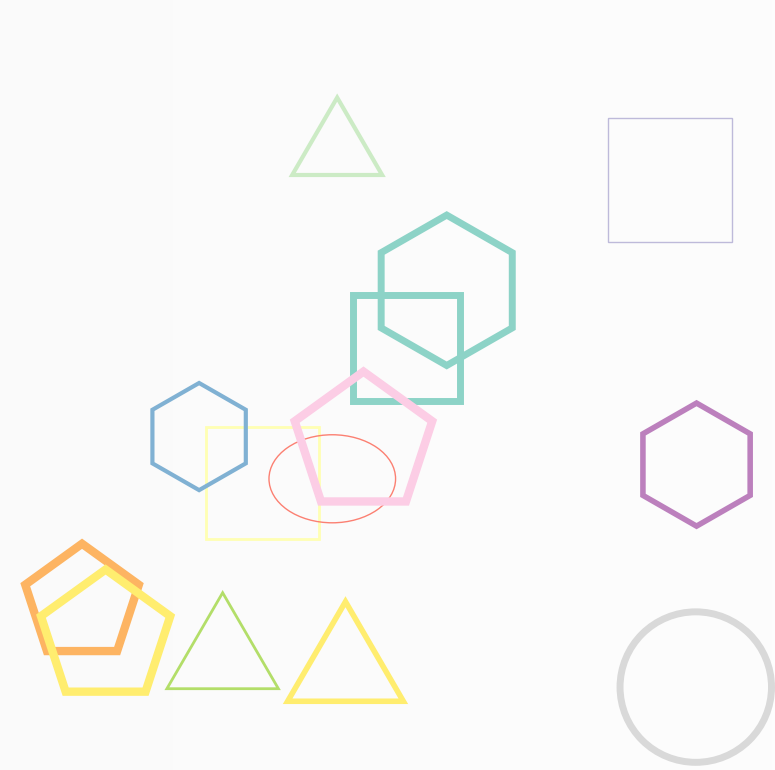[{"shape": "hexagon", "thickness": 2.5, "radius": 0.49, "center": [0.576, 0.623]}, {"shape": "square", "thickness": 2.5, "radius": 0.34, "center": [0.524, 0.548]}, {"shape": "square", "thickness": 1, "radius": 0.36, "center": [0.338, 0.373]}, {"shape": "square", "thickness": 0.5, "radius": 0.4, "center": [0.865, 0.766]}, {"shape": "oval", "thickness": 0.5, "radius": 0.41, "center": [0.429, 0.378]}, {"shape": "hexagon", "thickness": 1.5, "radius": 0.35, "center": [0.257, 0.433]}, {"shape": "pentagon", "thickness": 3, "radius": 0.39, "center": [0.106, 0.217]}, {"shape": "triangle", "thickness": 1, "radius": 0.42, "center": [0.287, 0.147]}, {"shape": "pentagon", "thickness": 3, "radius": 0.47, "center": [0.469, 0.424]}, {"shape": "circle", "thickness": 2.5, "radius": 0.49, "center": [0.898, 0.108]}, {"shape": "hexagon", "thickness": 2, "radius": 0.4, "center": [0.899, 0.397]}, {"shape": "triangle", "thickness": 1.5, "radius": 0.34, "center": [0.435, 0.806]}, {"shape": "pentagon", "thickness": 3, "radius": 0.44, "center": [0.136, 0.173]}, {"shape": "triangle", "thickness": 2, "radius": 0.43, "center": [0.446, 0.132]}]